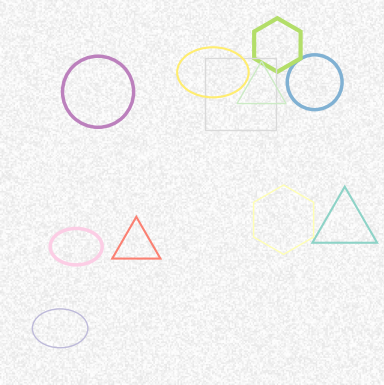[{"shape": "triangle", "thickness": 1.5, "radius": 0.49, "center": [0.895, 0.418]}, {"shape": "hexagon", "thickness": 1, "radius": 0.45, "center": [0.737, 0.429]}, {"shape": "oval", "thickness": 1, "radius": 0.36, "center": [0.156, 0.147]}, {"shape": "triangle", "thickness": 1.5, "radius": 0.36, "center": [0.354, 0.364]}, {"shape": "circle", "thickness": 2.5, "radius": 0.36, "center": [0.817, 0.786]}, {"shape": "hexagon", "thickness": 3, "radius": 0.35, "center": [0.72, 0.883]}, {"shape": "oval", "thickness": 2.5, "radius": 0.34, "center": [0.198, 0.359]}, {"shape": "square", "thickness": 1, "radius": 0.47, "center": [0.625, 0.756]}, {"shape": "circle", "thickness": 2.5, "radius": 0.46, "center": [0.255, 0.762]}, {"shape": "triangle", "thickness": 1, "radius": 0.37, "center": [0.679, 0.768]}, {"shape": "oval", "thickness": 1.5, "radius": 0.46, "center": [0.553, 0.812]}]